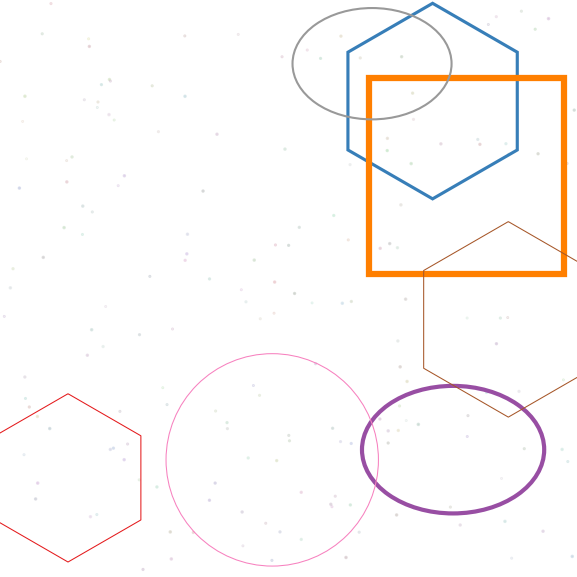[{"shape": "hexagon", "thickness": 0.5, "radius": 0.73, "center": [0.118, 0.172]}, {"shape": "hexagon", "thickness": 1.5, "radius": 0.85, "center": [0.749, 0.824]}, {"shape": "oval", "thickness": 2, "radius": 0.79, "center": [0.785, 0.221]}, {"shape": "square", "thickness": 3, "radius": 0.85, "center": [0.808, 0.695]}, {"shape": "hexagon", "thickness": 0.5, "radius": 0.85, "center": [0.88, 0.446]}, {"shape": "circle", "thickness": 0.5, "radius": 0.92, "center": [0.471, 0.203]}, {"shape": "oval", "thickness": 1, "radius": 0.69, "center": [0.644, 0.889]}]